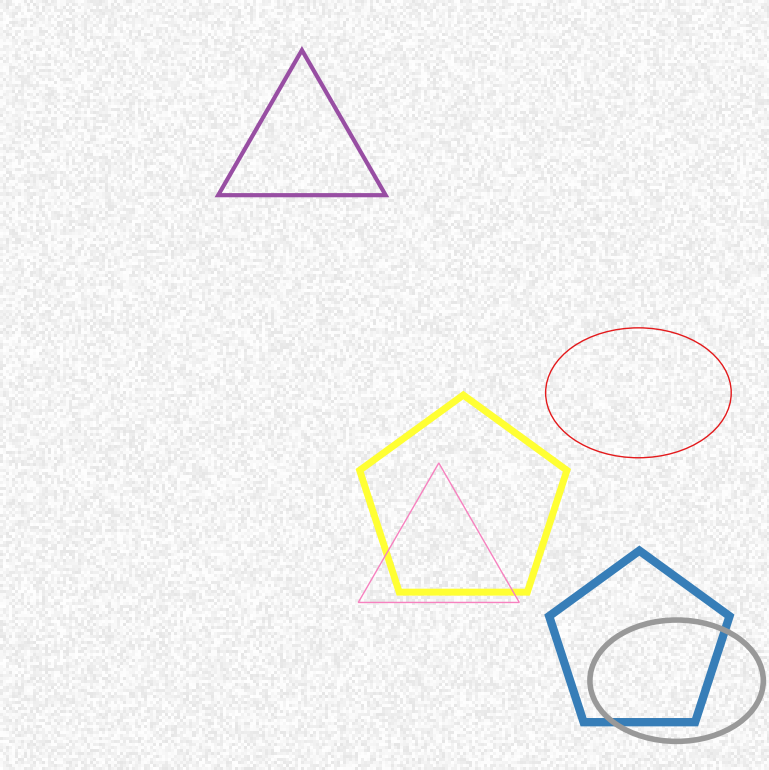[{"shape": "oval", "thickness": 0.5, "radius": 0.6, "center": [0.829, 0.49]}, {"shape": "pentagon", "thickness": 3, "radius": 0.62, "center": [0.83, 0.162]}, {"shape": "triangle", "thickness": 1.5, "radius": 0.63, "center": [0.392, 0.809]}, {"shape": "pentagon", "thickness": 2.5, "radius": 0.71, "center": [0.602, 0.345]}, {"shape": "triangle", "thickness": 0.5, "radius": 0.6, "center": [0.57, 0.278]}, {"shape": "oval", "thickness": 2, "radius": 0.56, "center": [0.879, 0.116]}]